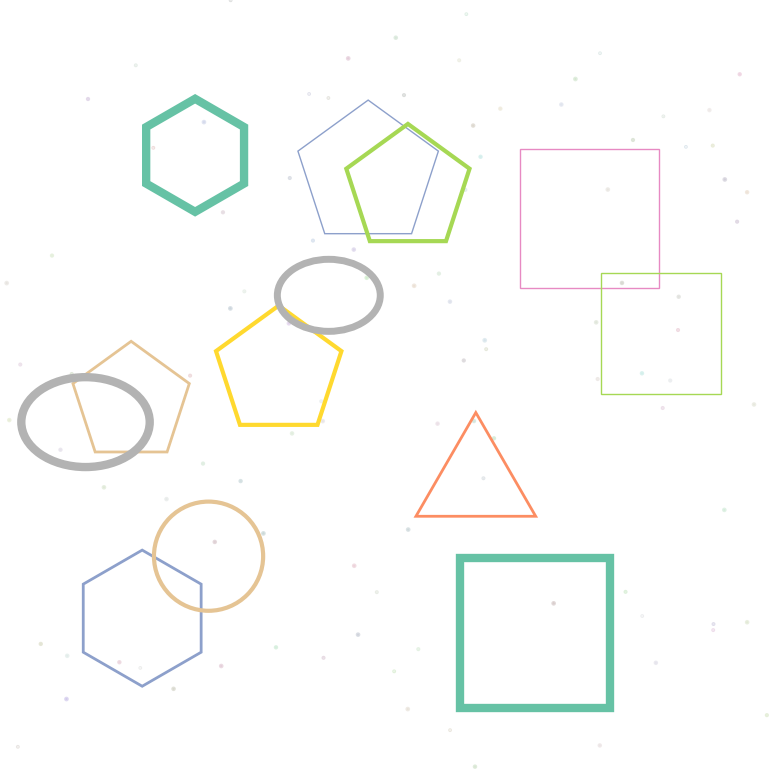[{"shape": "hexagon", "thickness": 3, "radius": 0.37, "center": [0.253, 0.798]}, {"shape": "square", "thickness": 3, "radius": 0.48, "center": [0.695, 0.178]}, {"shape": "triangle", "thickness": 1, "radius": 0.45, "center": [0.618, 0.374]}, {"shape": "pentagon", "thickness": 0.5, "radius": 0.48, "center": [0.478, 0.774]}, {"shape": "hexagon", "thickness": 1, "radius": 0.44, "center": [0.185, 0.197]}, {"shape": "square", "thickness": 0.5, "radius": 0.45, "center": [0.765, 0.716]}, {"shape": "square", "thickness": 0.5, "radius": 0.39, "center": [0.859, 0.567]}, {"shape": "pentagon", "thickness": 1.5, "radius": 0.42, "center": [0.53, 0.755]}, {"shape": "pentagon", "thickness": 1.5, "radius": 0.43, "center": [0.362, 0.518]}, {"shape": "circle", "thickness": 1.5, "radius": 0.35, "center": [0.271, 0.278]}, {"shape": "pentagon", "thickness": 1, "radius": 0.4, "center": [0.17, 0.477]}, {"shape": "oval", "thickness": 2.5, "radius": 0.33, "center": [0.427, 0.616]}, {"shape": "oval", "thickness": 3, "radius": 0.42, "center": [0.111, 0.452]}]